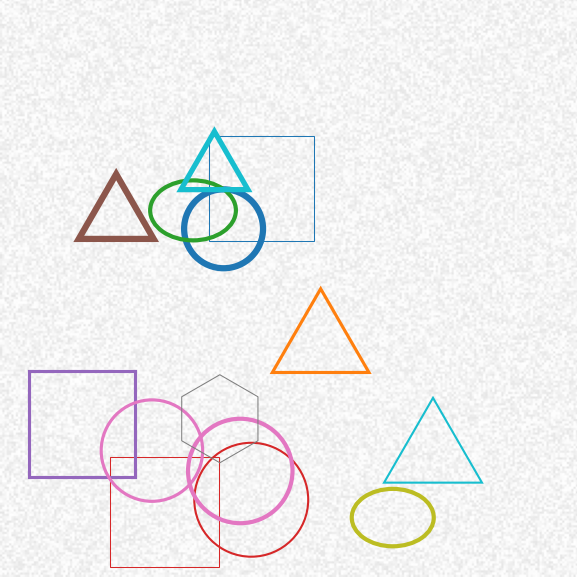[{"shape": "circle", "thickness": 3, "radius": 0.34, "center": [0.387, 0.603]}, {"shape": "square", "thickness": 0.5, "radius": 0.45, "center": [0.453, 0.673]}, {"shape": "triangle", "thickness": 1.5, "radius": 0.48, "center": [0.555, 0.402]}, {"shape": "oval", "thickness": 2, "radius": 0.37, "center": [0.334, 0.635]}, {"shape": "circle", "thickness": 1, "radius": 0.49, "center": [0.435, 0.134]}, {"shape": "square", "thickness": 0.5, "radius": 0.48, "center": [0.285, 0.113]}, {"shape": "square", "thickness": 1.5, "radius": 0.46, "center": [0.142, 0.264]}, {"shape": "triangle", "thickness": 3, "radius": 0.37, "center": [0.201, 0.623]}, {"shape": "circle", "thickness": 2, "radius": 0.45, "center": [0.416, 0.184]}, {"shape": "circle", "thickness": 1.5, "radius": 0.44, "center": [0.263, 0.219]}, {"shape": "hexagon", "thickness": 0.5, "radius": 0.38, "center": [0.381, 0.274]}, {"shape": "oval", "thickness": 2, "radius": 0.36, "center": [0.68, 0.103]}, {"shape": "triangle", "thickness": 2.5, "radius": 0.34, "center": [0.371, 0.704]}, {"shape": "triangle", "thickness": 1, "radius": 0.49, "center": [0.75, 0.212]}]